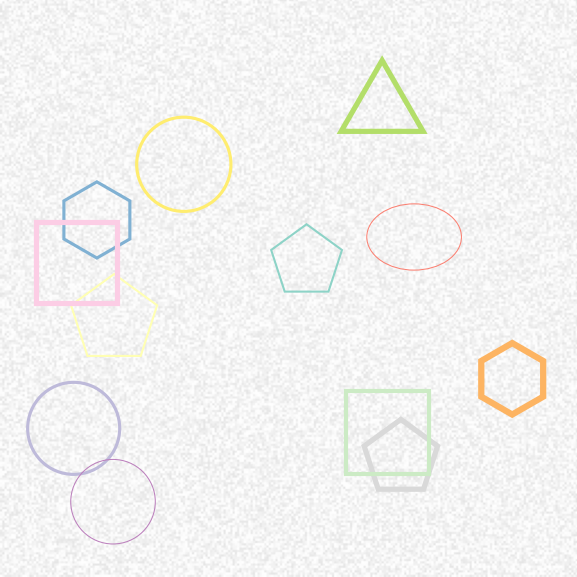[{"shape": "pentagon", "thickness": 1, "radius": 0.32, "center": [0.531, 0.546]}, {"shape": "pentagon", "thickness": 1, "radius": 0.39, "center": [0.198, 0.446]}, {"shape": "circle", "thickness": 1.5, "radius": 0.4, "center": [0.128, 0.257]}, {"shape": "oval", "thickness": 0.5, "radius": 0.41, "center": [0.717, 0.589]}, {"shape": "hexagon", "thickness": 1.5, "radius": 0.33, "center": [0.168, 0.618]}, {"shape": "hexagon", "thickness": 3, "radius": 0.31, "center": [0.887, 0.343]}, {"shape": "triangle", "thickness": 2.5, "radius": 0.41, "center": [0.662, 0.813]}, {"shape": "square", "thickness": 2.5, "radius": 0.35, "center": [0.133, 0.545]}, {"shape": "pentagon", "thickness": 2.5, "radius": 0.33, "center": [0.694, 0.206]}, {"shape": "circle", "thickness": 0.5, "radius": 0.37, "center": [0.196, 0.13]}, {"shape": "square", "thickness": 2, "radius": 0.36, "center": [0.671, 0.25]}, {"shape": "circle", "thickness": 1.5, "radius": 0.41, "center": [0.318, 0.715]}]